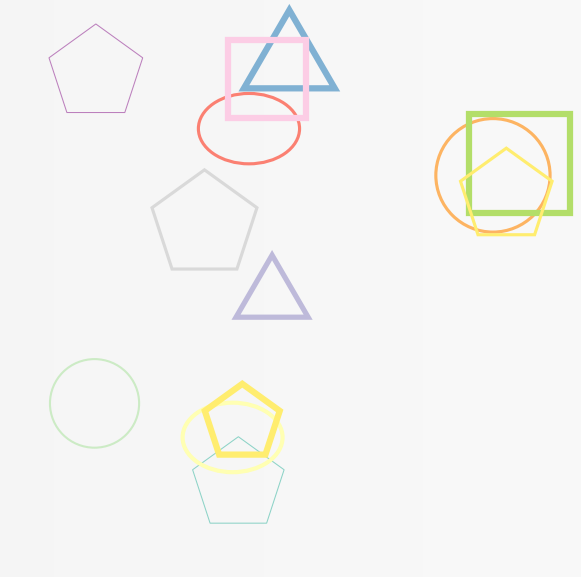[{"shape": "pentagon", "thickness": 0.5, "radius": 0.41, "center": [0.41, 0.16]}, {"shape": "oval", "thickness": 2, "radius": 0.43, "center": [0.4, 0.242]}, {"shape": "triangle", "thickness": 2.5, "radius": 0.36, "center": [0.468, 0.486]}, {"shape": "oval", "thickness": 1.5, "radius": 0.44, "center": [0.428, 0.776]}, {"shape": "triangle", "thickness": 3, "radius": 0.45, "center": [0.498, 0.891]}, {"shape": "circle", "thickness": 1.5, "radius": 0.49, "center": [0.848, 0.696]}, {"shape": "square", "thickness": 3, "radius": 0.43, "center": [0.894, 0.716]}, {"shape": "square", "thickness": 3, "radius": 0.33, "center": [0.46, 0.862]}, {"shape": "pentagon", "thickness": 1.5, "radius": 0.47, "center": [0.352, 0.61]}, {"shape": "pentagon", "thickness": 0.5, "radius": 0.42, "center": [0.165, 0.873]}, {"shape": "circle", "thickness": 1, "radius": 0.38, "center": [0.163, 0.301]}, {"shape": "pentagon", "thickness": 3, "radius": 0.34, "center": [0.417, 0.267]}, {"shape": "pentagon", "thickness": 1.5, "radius": 0.41, "center": [0.871, 0.66]}]